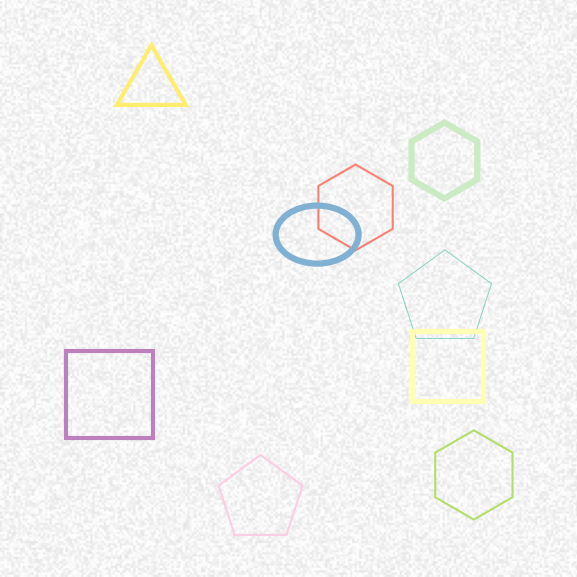[{"shape": "pentagon", "thickness": 0.5, "radius": 0.42, "center": [0.77, 0.482]}, {"shape": "square", "thickness": 2.5, "radius": 0.3, "center": [0.775, 0.365]}, {"shape": "hexagon", "thickness": 1, "radius": 0.37, "center": [0.616, 0.64]}, {"shape": "oval", "thickness": 3, "radius": 0.36, "center": [0.549, 0.593]}, {"shape": "hexagon", "thickness": 1, "radius": 0.39, "center": [0.821, 0.177]}, {"shape": "pentagon", "thickness": 1, "radius": 0.38, "center": [0.451, 0.135]}, {"shape": "square", "thickness": 2, "radius": 0.38, "center": [0.189, 0.316]}, {"shape": "hexagon", "thickness": 3, "radius": 0.33, "center": [0.77, 0.721]}, {"shape": "triangle", "thickness": 2, "radius": 0.34, "center": [0.262, 0.852]}]